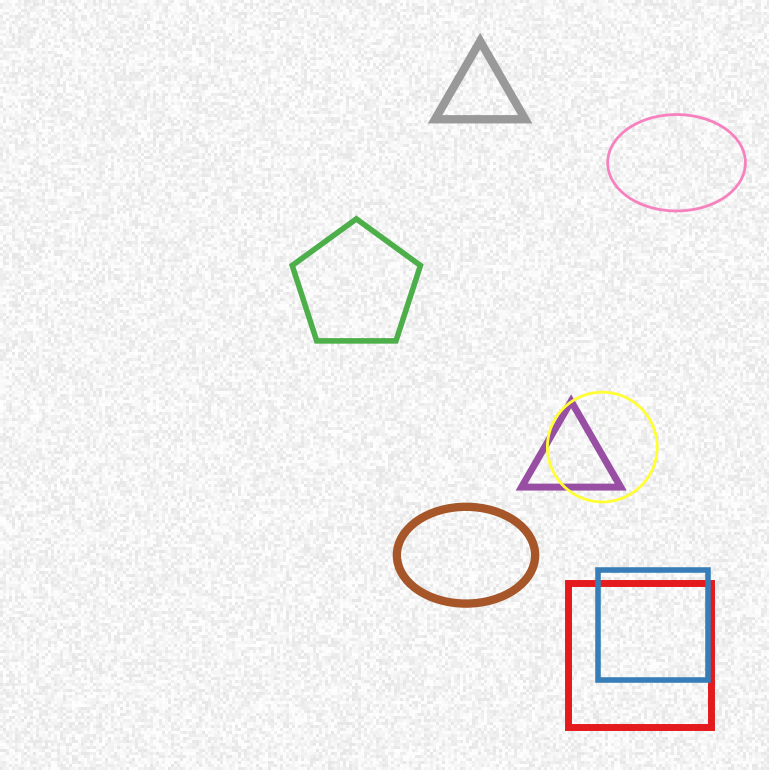[{"shape": "square", "thickness": 2.5, "radius": 0.47, "center": [0.83, 0.15]}, {"shape": "square", "thickness": 2, "radius": 0.36, "center": [0.848, 0.188]}, {"shape": "pentagon", "thickness": 2, "radius": 0.44, "center": [0.463, 0.628]}, {"shape": "triangle", "thickness": 2.5, "radius": 0.37, "center": [0.742, 0.405]}, {"shape": "circle", "thickness": 1, "radius": 0.36, "center": [0.782, 0.419]}, {"shape": "oval", "thickness": 3, "radius": 0.45, "center": [0.605, 0.279]}, {"shape": "oval", "thickness": 1, "radius": 0.45, "center": [0.879, 0.789]}, {"shape": "triangle", "thickness": 3, "radius": 0.34, "center": [0.624, 0.879]}]